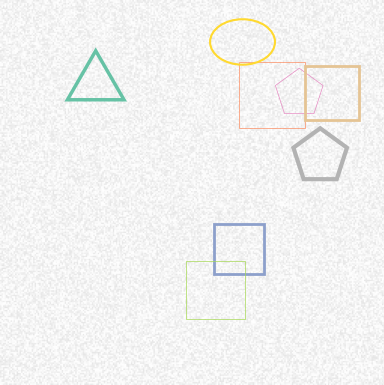[{"shape": "triangle", "thickness": 2.5, "radius": 0.42, "center": [0.249, 0.783]}, {"shape": "square", "thickness": 0.5, "radius": 0.43, "center": [0.706, 0.752]}, {"shape": "square", "thickness": 2, "radius": 0.32, "center": [0.62, 0.354]}, {"shape": "pentagon", "thickness": 0.5, "radius": 0.33, "center": [0.777, 0.758]}, {"shape": "square", "thickness": 0.5, "radius": 0.38, "center": [0.56, 0.247]}, {"shape": "oval", "thickness": 1.5, "radius": 0.42, "center": [0.63, 0.891]}, {"shape": "square", "thickness": 2, "radius": 0.35, "center": [0.863, 0.759]}, {"shape": "pentagon", "thickness": 3, "radius": 0.37, "center": [0.832, 0.594]}]